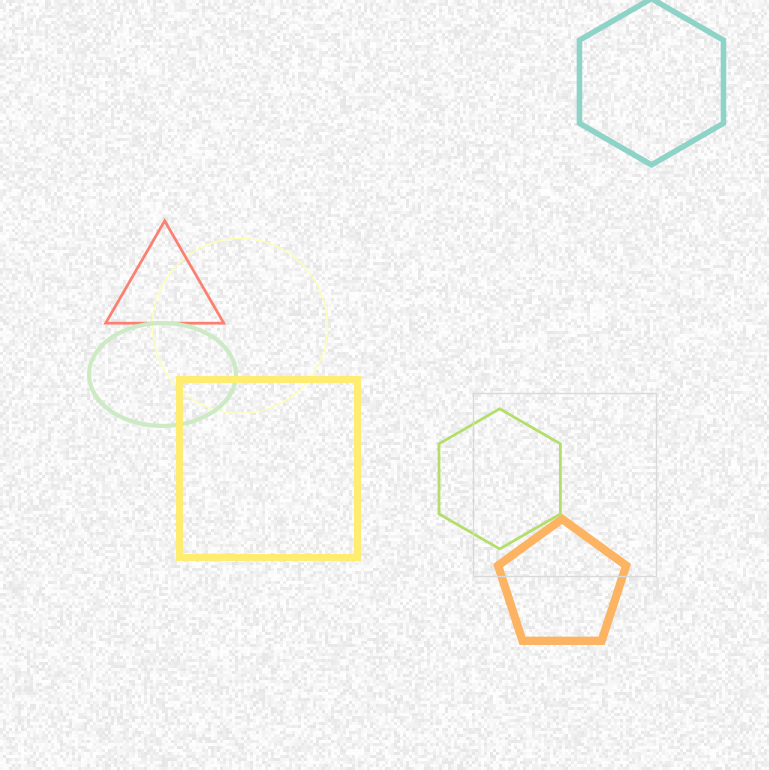[{"shape": "hexagon", "thickness": 2, "radius": 0.54, "center": [0.846, 0.894]}, {"shape": "circle", "thickness": 0.5, "radius": 0.57, "center": [0.312, 0.577]}, {"shape": "triangle", "thickness": 1, "radius": 0.44, "center": [0.214, 0.625]}, {"shape": "pentagon", "thickness": 3, "radius": 0.44, "center": [0.73, 0.239]}, {"shape": "hexagon", "thickness": 1, "radius": 0.46, "center": [0.649, 0.378]}, {"shape": "square", "thickness": 0.5, "radius": 0.59, "center": [0.733, 0.371]}, {"shape": "oval", "thickness": 1.5, "radius": 0.48, "center": [0.211, 0.514]}, {"shape": "square", "thickness": 2.5, "radius": 0.58, "center": [0.348, 0.392]}]